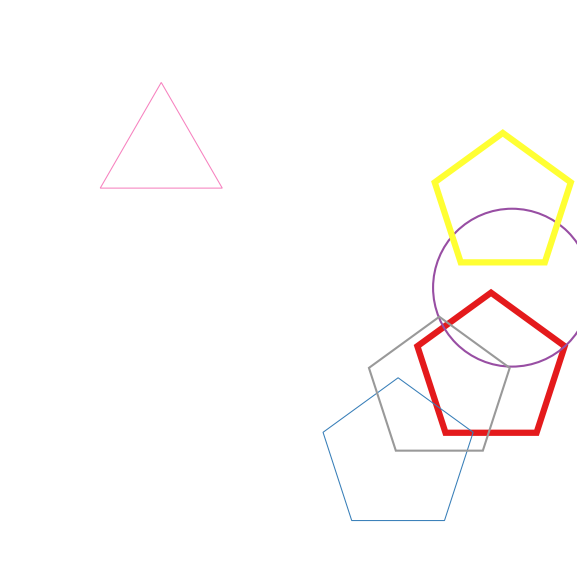[{"shape": "pentagon", "thickness": 3, "radius": 0.67, "center": [0.85, 0.358]}, {"shape": "pentagon", "thickness": 0.5, "radius": 0.68, "center": [0.689, 0.208]}, {"shape": "circle", "thickness": 1, "radius": 0.68, "center": [0.887, 0.501]}, {"shape": "pentagon", "thickness": 3, "radius": 0.62, "center": [0.871, 0.645]}, {"shape": "triangle", "thickness": 0.5, "radius": 0.61, "center": [0.279, 0.734]}, {"shape": "pentagon", "thickness": 1, "radius": 0.64, "center": [0.761, 0.322]}]